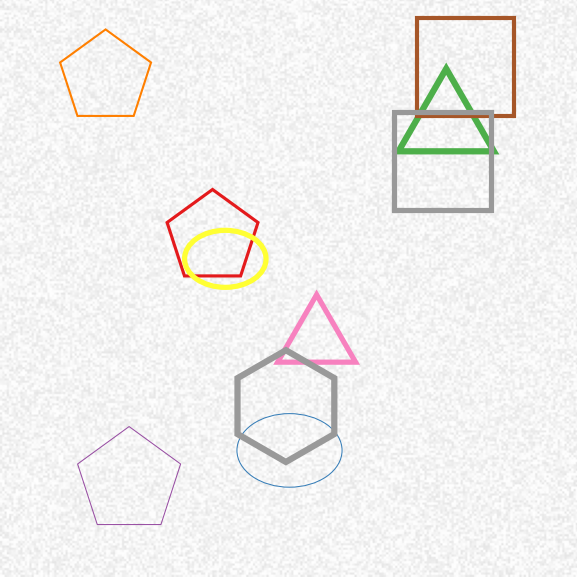[{"shape": "pentagon", "thickness": 1.5, "radius": 0.41, "center": [0.368, 0.588]}, {"shape": "oval", "thickness": 0.5, "radius": 0.46, "center": [0.501, 0.219]}, {"shape": "triangle", "thickness": 3, "radius": 0.48, "center": [0.773, 0.785]}, {"shape": "pentagon", "thickness": 0.5, "radius": 0.47, "center": [0.224, 0.167]}, {"shape": "pentagon", "thickness": 1, "radius": 0.41, "center": [0.183, 0.865]}, {"shape": "oval", "thickness": 2.5, "radius": 0.35, "center": [0.39, 0.551]}, {"shape": "square", "thickness": 2, "radius": 0.42, "center": [0.806, 0.883]}, {"shape": "triangle", "thickness": 2.5, "radius": 0.39, "center": [0.548, 0.411]}, {"shape": "hexagon", "thickness": 3, "radius": 0.48, "center": [0.495, 0.296]}, {"shape": "square", "thickness": 2.5, "radius": 0.42, "center": [0.766, 0.721]}]